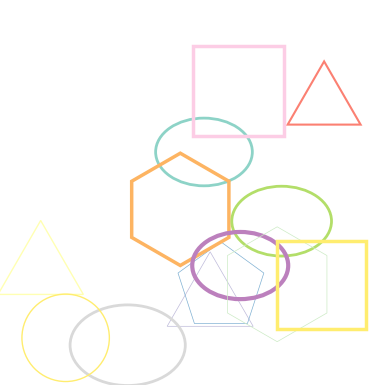[{"shape": "oval", "thickness": 2, "radius": 0.63, "center": [0.53, 0.605]}, {"shape": "triangle", "thickness": 1, "radius": 0.64, "center": [0.106, 0.299]}, {"shape": "triangle", "thickness": 0.5, "radius": 0.65, "center": [0.546, 0.217]}, {"shape": "triangle", "thickness": 1.5, "radius": 0.55, "center": [0.842, 0.731]}, {"shape": "pentagon", "thickness": 0.5, "radius": 0.59, "center": [0.574, 0.255]}, {"shape": "hexagon", "thickness": 2.5, "radius": 0.73, "center": [0.468, 0.456]}, {"shape": "oval", "thickness": 2, "radius": 0.65, "center": [0.732, 0.426]}, {"shape": "square", "thickness": 2.5, "radius": 0.58, "center": [0.619, 0.764]}, {"shape": "oval", "thickness": 2, "radius": 0.75, "center": [0.332, 0.103]}, {"shape": "oval", "thickness": 3, "radius": 0.62, "center": [0.624, 0.31]}, {"shape": "hexagon", "thickness": 0.5, "radius": 0.75, "center": [0.72, 0.262]}, {"shape": "circle", "thickness": 1, "radius": 0.57, "center": [0.17, 0.123]}, {"shape": "square", "thickness": 2.5, "radius": 0.57, "center": [0.835, 0.26]}]